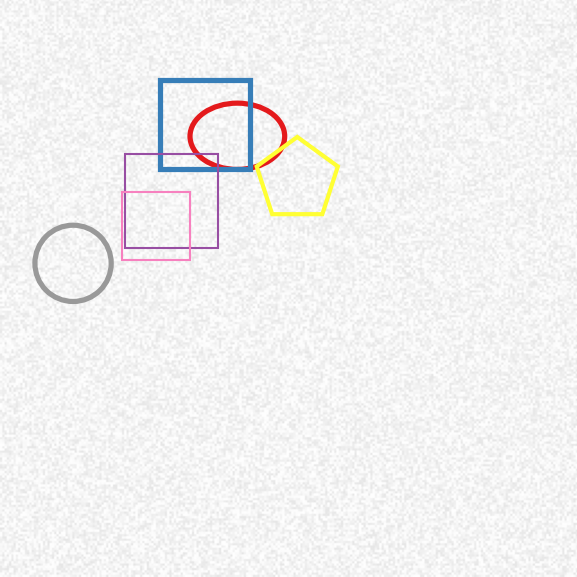[{"shape": "oval", "thickness": 2.5, "radius": 0.41, "center": [0.411, 0.763]}, {"shape": "square", "thickness": 2.5, "radius": 0.39, "center": [0.355, 0.784]}, {"shape": "square", "thickness": 1, "radius": 0.41, "center": [0.297, 0.651]}, {"shape": "pentagon", "thickness": 2, "radius": 0.37, "center": [0.515, 0.688]}, {"shape": "square", "thickness": 1, "radius": 0.29, "center": [0.27, 0.608]}, {"shape": "circle", "thickness": 2.5, "radius": 0.33, "center": [0.127, 0.543]}]